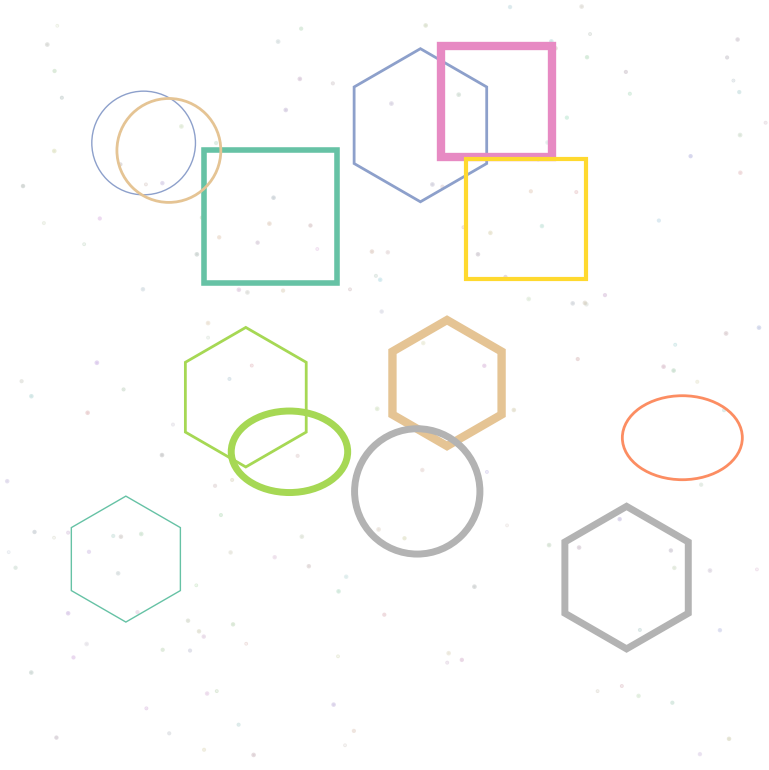[{"shape": "square", "thickness": 2, "radius": 0.43, "center": [0.352, 0.719]}, {"shape": "hexagon", "thickness": 0.5, "radius": 0.41, "center": [0.163, 0.274]}, {"shape": "oval", "thickness": 1, "radius": 0.39, "center": [0.886, 0.432]}, {"shape": "circle", "thickness": 0.5, "radius": 0.34, "center": [0.187, 0.814]}, {"shape": "hexagon", "thickness": 1, "radius": 0.5, "center": [0.546, 0.837]}, {"shape": "square", "thickness": 3, "radius": 0.36, "center": [0.645, 0.869]}, {"shape": "oval", "thickness": 2.5, "radius": 0.38, "center": [0.376, 0.413]}, {"shape": "hexagon", "thickness": 1, "radius": 0.45, "center": [0.319, 0.484]}, {"shape": "square", "thickness": 1.5, "radius": 0.39, "center": [0.683, 0.715]}, {"shape": "hexagon", "thickness": 3, "radius": 0.41, "center": [0.581, 0.503]}, {"shape": "circle", "thickness": 1, "radius": 0.34, "center": [0.219, 0.805]}, {"shape": "circle", "thickness": 2.5, "radius": 0.41, "center": [0.542, 0.362]}, {"shape": "hexagon", "thickness": 2.5, "radius": 0.46, "center": [0.814, 0.25]}]